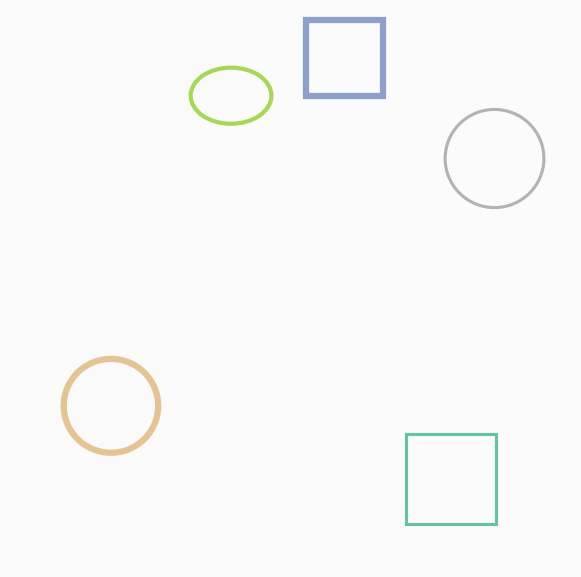[{"shape": "square", "thickness": 1.5, "radius": 0.39, "center": [0.776, 0.169]}, {"shape": "square", "thickness": 3, "radius": 0.33, "center": [0.593, 0.899]}, {"shape": "oval", "thickness": 2, "radius": 0.35, "center": [0.398, 0.833]}, {"shape": "circle", "thickness": 3, "radius": 0.41, "center": [0.191, 0.296]}, {"shape": "circle", "thickness": 1.5, "radius": 0.42, "center": [0.851, 0.725]}]